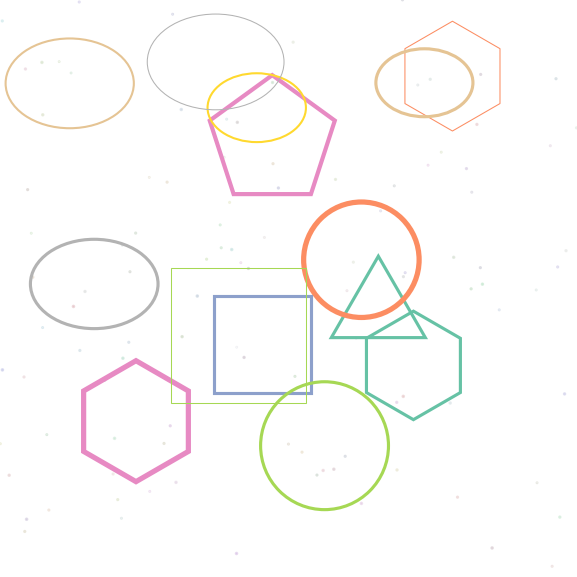[{"shape": "hexagon", "thickness": 1.5, "radius": 0.47, "center": [0.716, 0.366]}, {"shape": "triangle", "thickness": 1.5, "radius": 0.47, "center": [0.655, 0.461]}, {"shape": "circle", "thickness": 2.5, "radius": 0.5, "center": [0.626, 0.549]}, {"shape": "hexagon", "thickness": 0.5, "radius": 0.48, "center": [0.783, 0.867]}, {"shape": "square", "thickness": 1.5, "radius": 0.42, "center": [0.455, 0.403]}, {"shape": "pentagon", "thickness": 2, "radius": 0.57, "center": [0.471, 0.755]}, {"shape": "hexagon", "thickness": 2.5, "radius": 0.52, "center": [0.235, 0.27]}, {"shape": "square", "thickness": 0.5, "radius": 0.59, "center": [0.413, 0.418]}, {"shape": "circle", "thickness": 1.5, "radius": 0.55, "center": [0.562, 0.227]}, {"shape": "oval", "thickness": 1, "radius": 0.43, "center": [0.445, 0.813]}, {"shape": "oval", "thickness": 1, "radius": 0.56, "center": [0.121, 0.855]}, {"shape": "oval", "thickness": 1.5, "radius": 0.42, "center": [0.735, 0.856]}, {"shape": "oval", "thickness": 1.5, "radius": 0.55, "center": [0.163, 0.507]}, {"shape": "oval", "thickness": 0.5, "radius": 0.59, "center": [0.373, 0.892]}]